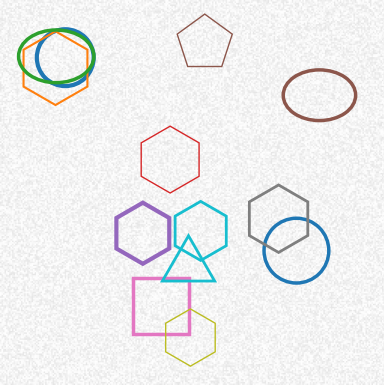[{"shape": "circle", "thickness": 2.5, "radius": 0.42, "center": [0.77, 0.349]}, {"shape": "circle", "thickness": 3, "radius": 0.37, "center": [0.169, 0.85]}, {"shape": "hexagon", "thickness": 1.5, "radius": 0.48, "center": [0.144, 0.823]}, {"shape": "oval", "thickness": 2.5, "radius": 0.49, "center": [0.146, 0.854]}, {"shape": "hexagon", "thickness": 1, "radius": 0.43, "center": [0.442, 0.586]}, {"shape": "hexagon", "thickness": 3, "radius": 0.4, "center": [0.371, 0.394]}, {"shape": "pentagon", "thickness": 1, "radius": 0.38, "center": [0.532, 0.888]}, {"shape": "oval", "thickness": 2.5, "radius": 0.47, "center": [0.83, 0.753]}, {"shape": "square", "thickness": 2.5, "radius": 0.36, "center": [0.419, 0.205]}, {"shape": "hexagon", "thickness": 2, "radius": 0.44, "center": [0.724, 0.432]}, {"shape": "hexagon", "thickness": 1, "radius": 0.37, "center": [0.495, 0.123]}, {"shape": "hexagon", "thickness": 2, "radius": 0.38, "center": [0.521, 0.4]}, {"shape": "triangle", "thickness": 2, "radius": 0.39, "center": [0.49, 0.309]}]